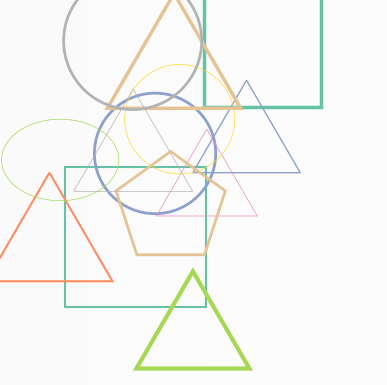[{"shape": "square", "thickness": 2.5, "radius": 0.75, "center": [0.678, 0.873]}, {"shape": "square", "thickness": 1.5, "radius": 0.91, "center": [0.35, 0.385]}, {"shape": "triangle", "thickness": 1.5, "radius": 0.94, "center": [0.127, 0.363]}, {"shape": "circle", "thickness": 2, "radius": 0.78, "center": [0.4, 0.601]}, {"shape": "triangle", "thickness": 1, "radius": 0.8, "center": [0.636, 0.632]}, {"shape": "triangle", "thickness": 0.5, "radius": 0.75, "center": [0.534, 0.514]}, {"shape": "triangle", "thickness": 3, "radius": 0.84, "center": [0.498, 0.127]}, {"shape": "oval", "thickness": 0.5, "radius": 0.76, "center": [0.155, 0.585]}, {"shape": "circle", "thickness": 0.5, "radius": 0.71, "center": [0.464, 0.69]}, {"shape": "pentagon", "thickness": 2, "radius": 0.74, "center": [0.44, 0.458]}, {"shape": "triangle", "thickness": 2.5, "radius": 0.99, "center": [0.449, 0.818]}, {"shape": "triangle", "thickness": 0.5, "radius": 0.89, "center": [0.344, 0.592]}, {"shape": "circle", "thickness": 2, "radius": 0.89, "center": [0.342, 0.894]}]